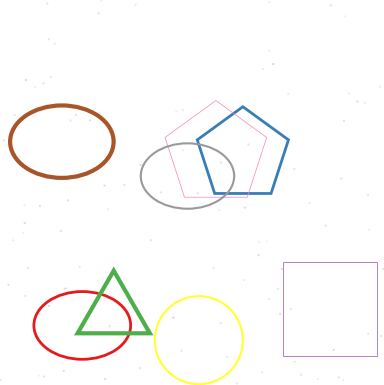[{"shape": "oval", "thickness": 2, "radius": 0.63, "center": [0.214, 0.155]}, {"shape": "pentagon", "thickness": 2, "radius": 0.62, "center": [0.631, 0.598]}, {"shape": "triangle", "thickness": 3, "radius": 0.54, "center": [0.295, 0.189]}, {"shape": "square", "thickness": 0.5, "radius": 0.61, "center": [0.858, 0.196]}, {"shape": "circle", "thickness": 1.5, "radius": 0.57, "center": [0.517, 0.116]}, {"shape": "oval", "thickness": 3, "radius": 0.67, "center": [0.161, 0.632]}, {"shape": "pentagon", "thickness": 0.5, "radius": 0.69, "center": [0.561, 0.6]}, {"shape": "oval", "thickness": 1.5, "radius": 0.61, "center": [0.487, 0.543]}]